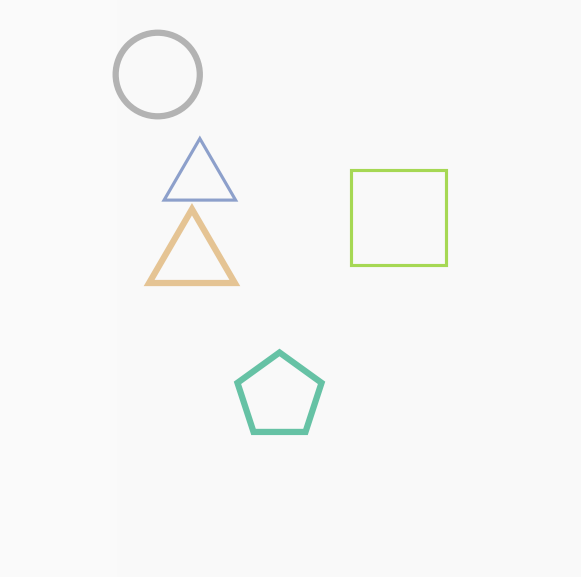[{"shape": "pentagon", "thickness": 3, "radius": 0.38, "center": [0.481, 0.313]}, {"shape": "triangle", "thickness": 1.5, "radius": 0.36, "center": [0.344, 0.688]}, {"shape": "square", "thickness": 1.5, "radius": 0.41, "center": [0.686, 0.623]}, {"shape": "triangle", "thickness": 3, "radius": 0.43, "center": [0.33, 0.552]}, {"shape": "circle", "thickness": 3, "radius": 0.36, "center": [0.271, 0.87]}]